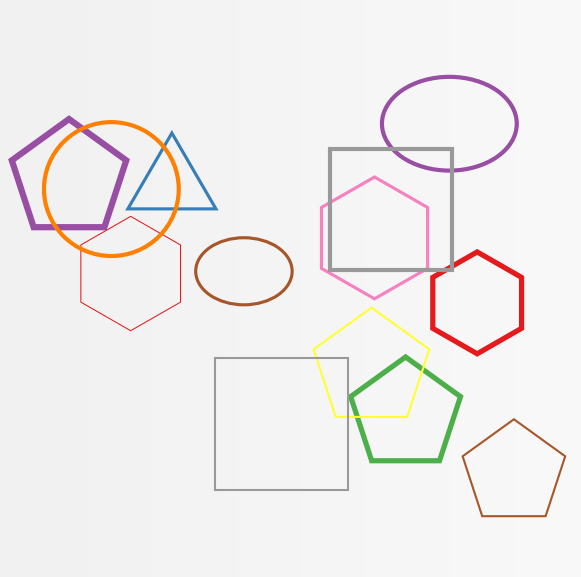[{"shape": "hexagon", "thickness": 2.5, "radius": 0.44, "center": [0.821, 0.475]}, {"shape": "hexagon", "thickness": 0.5, "radius": 0.5, "center": [0.225, 0.525]}, {"shape": "triangle", "thickness": 1.5, "radius": 0.44, "center": [0.296, 0.681]}, {"shape": "pentagon", "thickness": 2.5, "radius": 0.5, "center": [0.698, 0.282]}, {"shape": "oval", "thickness": 2, "radius": 0.58, "center": [0.773, 0.785]}, {"shape": "pentagon", "thickness": 3, "radius": 0.52, "center": [0.119, 0.689]}, {"shape": "circle", "thickness": 2, "radius": 0.58, "center": [0.192, 0.672]}, {"shape": "pentagon", "thickness": 1, "radius": 0.52, "center": [0.639, 0.362]}, {"shape": "pentagon", "thickness": 1, "radius": 0.46, "center": [0.884, 0.18]}, {"shape": "oval", "thickness": 1.5, "radius": 0.41, "center": [0.42, 0.529]}, {"shape": "hexagon", "thickness": 1.5, "radius": 0.53, "center": [0.644, 0.587]}, {"shape": "square", "thickness": 1, "radius": 0.57, "center": [0.484, 0.266]}, {"shape": "square", "thickness": 2, "radius": 0.52, "center": [0.673, 0.636]}]